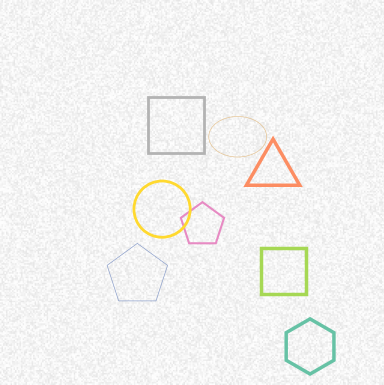[{"shape": "hexagon", "thickness": 2.5, "radius": 0.36, "center": [0.805, 0.1]}, {"shape": "triangle", "thickness": 2.5, "radius": 0.4, "center": [0.709, 0.559]}, {"shape": "pentagon", "thickness": 0.5, "radius": 0.41, "center": [0.357, 0.285]}, {"shape": "pentagon", "thickness": 1.5, "radius": 0.3, "center": [0.526, 0.416]}, {"shape": "square", "thickness": 2.5, "radius": 0.29, "center": [0.737, 0.296]}, {"shape": "circle", "thickness": 2, "radius": 0.37, "center": [0.421, 0.457]}, {"shape": "oval", "thickness": 0.5, "radius": 0.38, "center": [0.617, 0.645]}, {"shape": "square", "thickness": 2, "radius": 0.36, "center": [0.457, 0.674]}]